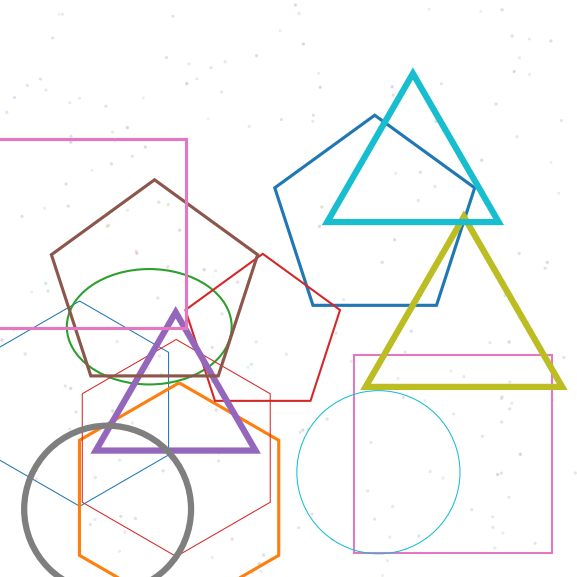[{"shape": "pentagon", "thickness": 1.5, "radius": 0.91, "center": [0.649, 0.618]}, {"shape": "hexagon", "thickness": 0.5, "radius": 0.89, "center": [0.138, 0.3]}, {"shape": "hexagon", "thickness": 1.5, "radius": 1.0, "center": [0.31, 0.137]}, {"shape": "oval", "thickness": 1, "radius": 0.71, "center": [0.258, 0.433]}, {"shape": "pentagon", "thickness": 1, "radius": 0.7, "center": [0.455, 0.419]}, {"shape": "hexagon", "thickness": 0.5, "radius": 0.94, "center": [0.305, 0.223]}, {"shape": "triangle", "thickness": 3, "radius": 0.8, "center": [0.304, 0.299]}, {"shape": "pentagon", "thickness": 1.5, "radius": 0.94, "center": [0.268, 0.5]}, {"shape": "square", "thickness": 1.5, "radius": 0.82, "center": [0.158, 0.595]}, {"shape": "square", "thickness": 1, "radius": 0.86, "center": [0.784, 0.212]}, {"shape": "circle", "thickness": 3, "radius": 0.72, "center": [0.186, 0.118]}, {"shape": "triangle", "thickness": 3, "radius": 0.98, "center": [0.803, 0.427]}, {"shape": "triangle", "thickness": 3, "radius": 0.86, "center": [0.715, 0.7]}, {"shape": "circle", "thickness": 0.5, "radius": 0.71, "center": [0.655, 0.181]}]